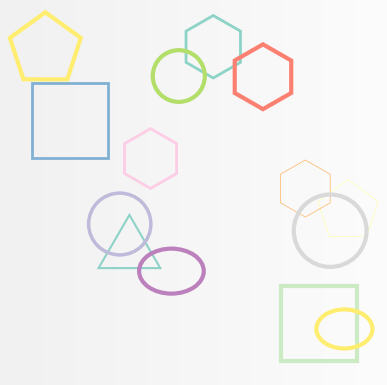[{"shape": "hexagon", "thickness": 2, "radius": 0.41, "center": [0.55, 0.879]}, {"shape": "triangle", "thickness": 1.5, "radius": 0.46, "center": [0.334, 0.35]}, {"shape": "pentagon", "thickness": 0.5, "radius": 0.41, "center": [0.898, 0.452]}, {"shape": "circle", "thickness": 2.5, "radius": 0.4, "center": [0.309, 0.418]}, {"shape": "hexagon", "thickness": 3, "radius": 0.42, "center": [0.679, 0.801]}, {"shape": "square", "thickness": 2, "radius": 0.49, "center": [0.18, 0.687]}, {"shape": "hexagon", "thickness": 0.5, "radius": 0.37, "center": [0.788, 0.51]}, {"shape": "circle", "thickness": 3, "radius": 0.34, "center": [0.461, 0.803]}, {"shape": "hexagon", "thickness": 2, "radius": 0.39, "center": [0.389, 0.588]}, {"shape": "circle", "thickness": 3, "radius": 0.47, "center": [0.852, 0.401]}, {"shape": "oval", "thickness": 3, "radius": 0.42, "center": [0.442, 0.296]}, {"shape": "square", "thickness": 3, "radius": 0.49, "center": [0.824, 0.16]}, {"shape": "oval", "thickness": 3, "radius": 0.36, "center": [0.889, 0.146]}, {"shape": "pentagon", "thickness": 3, "radius": 0.48, "center": [0.117, 0.872]}]